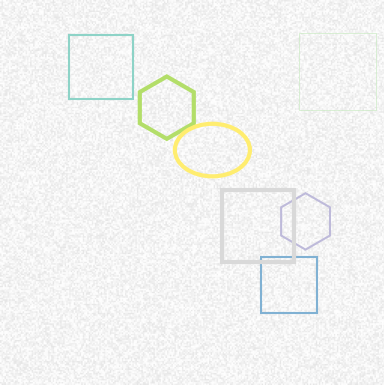[{"shape": "square", "thickness": 1.5, "radius": 0.42, "center": [0.262, 0.827]}, {"shape": "hexagon", "thickness": 1.5, "radius": 0.37, "center": [0.794, 0.425]}, {"shape": "square", "thickness": 1.5, "radius": 0.37, "center": [0.75, 0.259]}, {"shape": "hexagon", "thickness": 3, "radius": 0.4, "center": [0.433, 0.72]}, {"shape": "square", "thickness": 3, "radius": 0.47, "center": [0.67, 0.412]}, {"shape": "square", "thickness": 0.5, "radius": 0.5, "center": [0.877, 0.814]}, {"shape": "oval", "thickness": 3, "radius": 0.49, "center": [0.552, 0.61]}]